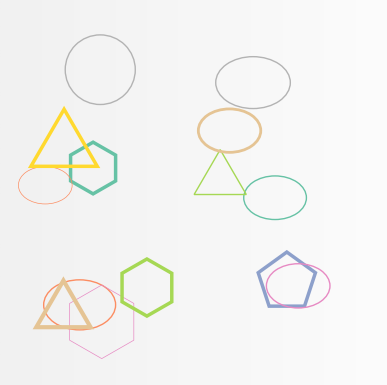[{"shape": "oval", "thickness": 1, "radius": 0.4, "center": [0.71, 0.486]}, {"shape": "hexagon", "thickness": 2.5, "radius": 0.34, "center": [0.24, 0.564]}, {"shape": "oval", "thickness": 0.5, "radius": 0.35, "center": [0.117, 0.519]}, {"shape": "oval", "thickness": 1, "radius": 0.46, "center": [0.206, 0.208]}, {"shape": "pentagon", "thickness": 2.5, "radius": 0.39, "center": [0.74, 0.268]}, {"shape": "hexagon", "thickness": 0.5, "radius": 0.48, "center": [0.263, 0.164]}, {"shape": "oval", "thickness": 1, "radius": 0.41, "center": [0.77, 0.258]}, {"shape": "triangle", "thickness": 1, "radius": 0.39, "center": [0.568, 0.534]}, {"shape": "hexagon", "thickness": 2.5, "radius": 0.37, "center": [0.379, 0.253]}, {"shape": "triangle", "thickness": 2.5, "radius": 0.49, "center": [0.165, 0.617]}, {"shape": "oval", "thickness": 2, "radius": 0.4, "center": [0.592, 0.661]}, {"shape": "triangle", "thickness": 3, "radius": 0.4, "center": [0.164, 0.191]}, {"shape": "circle", "thickness": 1, "radius": 0.45, "center": [0.259, 0.819]}, {"shape": "oval", "thickness": 1, "radius": 0.48, "center": [0.653, 0.785]}]